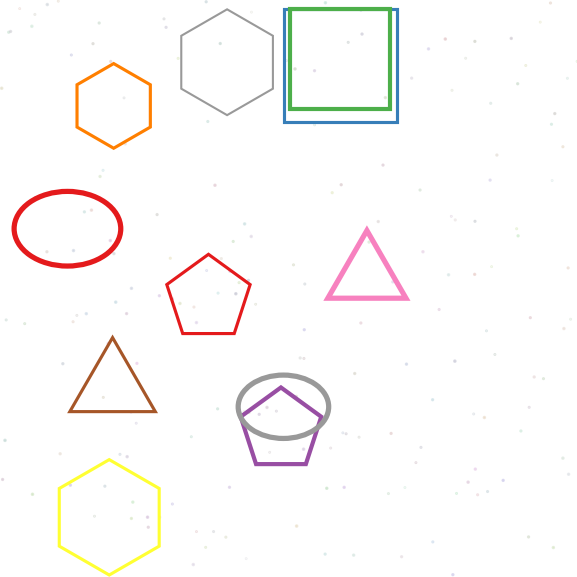[{"shape": "oval", "thickness": 2.5, "radius": 0.46, "center": [0.117, 0.603]}, {"shape": "pentagon", "thickness": 1.5, "radius": 0.38, "center": [0.361, 0.483]}, {"shape": "square", "thickness": 1.5, "radius": 0.49, "center": [0.59, 0.886]}, {"shape": "square", "thickness": 2, "radius": 0.43, "center": [0.589, 0.897]}, {"shape": "pentagon", "thickness": 2, "radius": 0.37, "center": [0.486, 0.255]}, {"shape": "hexagon", "thickness": 1.5, "radius": 0.37, "center": [0.197, 0.816]}, {"shape": "hexagon", "thickness": 1.5, "radius": 0.5, "center": [0.189, 0.103]}, {"shape": "triangle", "thickness": 1.5, "radius": 0.43, "center": [0.195, 0.329]}, {"shape": "triangle", "thickness": 2.5, "radius": 0.39, "center": [0.635, 0.522]}, {"shape": "oval", "thickness": 2.5, "radius": 0.39, "center": [0.491, 0.295]}, {"shape": "hexagon", "thickness": 1, "radius": 0.46, "center": [0.393, 0.891]}]